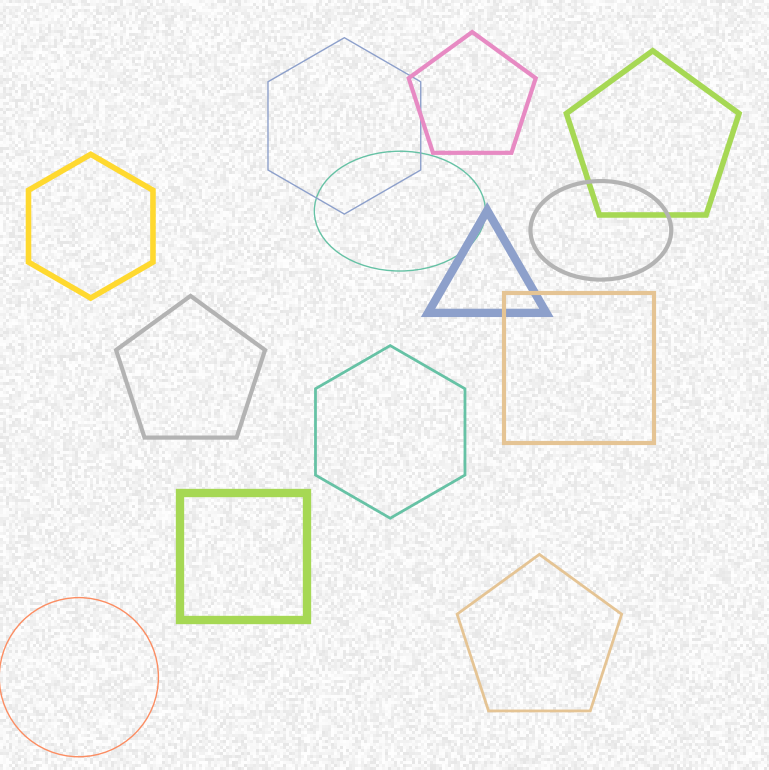[{"shape": "hexagon", "thickness": 1, "radius": 0.56, "center": [0.507, 0.439]}, {"shape": "oval", "thickness": 0.5, "radius": 0.56, "center": [0.519, 0.726]}, {"shape": "circle", "thickness": 0.5, "radius": 0.52, "center": [0.102, 0.121]}, {"shape": "triangle", "thickness": 3, "radius": 0.44, "center": [0.633, 0.638]}, {"shape": "hexagon", "thickness": 0.5, "radius": 0.57, "center": [0.447, 0.837]}, {"shape": "pentagon", "thickness": 1.5, "radius": 0.43, "center": [0.613, 0.872]}, {"shape": "pentagon", "thickness": 2, "radius": 0.59, "center": [0.848, 0.816]}, {"shape": "square", "thickness": 3, "radius": 0.41, "center": [0.316, 0.278]}, {"shape": "hexagon", "thickness": 2, "radius": 0.47, "center": [0.118, 0.706]}, {"shape": "square", "thickness": 1.5, "radius": 0.49, "center": [0.752, 0.523]}, {"shape": "pentagon", "thickness": 1, "radius": 0.56, "center": [0.701, 0.168]}, {"shape": "oval", "thickness": 1.5, "radius": 0.46, "center": [0.78, 0.701]}, {"shape": "pentagon", "thickness": 1.5, "radius": 0.51, "center": [0.247, 0.514]}]